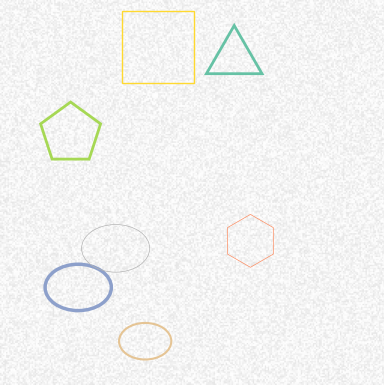[{"shape": "triangle", "thickness": 2, "radius": 0.42, "center": [0.608, 0.85]}, {"shape": "hexagon", "thickness": 0.5, "radius": 0.34, "center": [0.65, 0.374]}, {"shape": "oval", "thickness": 2.5, "radius": 0.43, "center": [0.203, 0.253]}, {"shape": "pentagon", "thickness": 2, "radius": 0.41, "center": [0.183, 0.653]}, {"shape": "square", "thickness": 1, "radius": 0.47, "center": [0.41, 0.878]}, {"shape": "oval", "thickness": 1.5, "radius": 0.34, "center": [0.377, 0.114]}, {"shape": "oval", "thickness": 0.5, "radius": 0.44, "center": [0.3, 0.355]}]